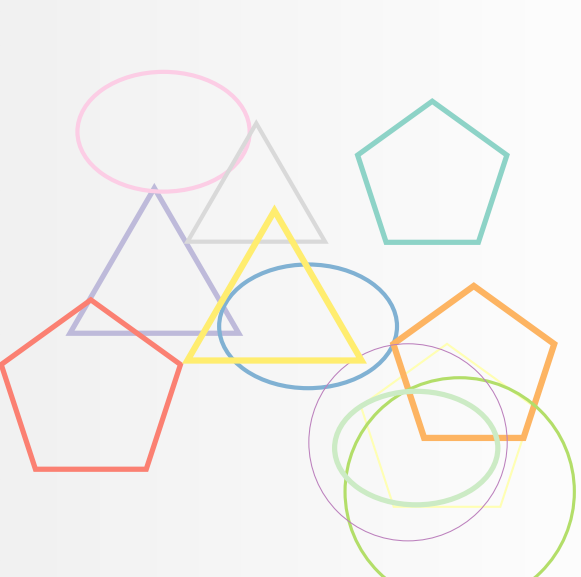[{"shape": "pentagon", "thickness": 2.5, "radius": 0.68, "center": [0.744, 0.689]}, {"shape": "pentagon", "thickness": 1, "radius": 0.78, "center": [0.769, 0.248]}, {"shape": "triangle", "thickness": 2.5, "radius": 0.84, "center": [0.266, 0.506]}, {"shape": "pentagon", "thickness": 2.5, "radius": 0.81, "center": [0.156, 0.318]}, {"shape": "oval", "thickness": 2, "radius": 0.77, "center": [0.53, 0.434]}, {"shape": "pentagon", "thickness": 3, "radius": 0.73, "center": [0.815, 0.359]}, {"shape": "circle", "thickness": 1.5, "radius": 0.99, "center": [0.791, 0.148]}, {"shape": "oval", "thickness": 2, "radius": 0.74, "center": [0.281, 0.771]}, {"shape": "triangle", "thickness": 2, "radius": 0.68, "center": [0.441, 0.649]}, {"shape": "circle", "thickness": 0.5, "radius": 0.85, "center": [0.702, 0.233]}, {"shape": "oval", "thickness": 2.5, "radius": 0.7, "center": [0.716, 0.223]}, {"shape": "triangle", "thickness": 3, "radius": 0.86, "center": [0.472, 0.461]}]